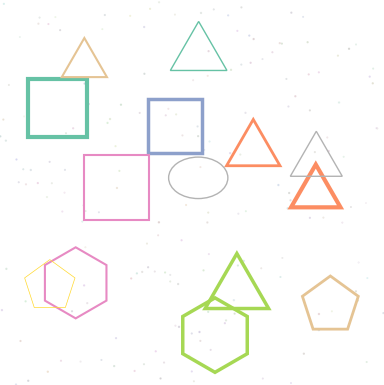[{"shape": "square", "thickness": 3, "radius": 0.38, "center": [0.149, 0.72]}, {"shape": "triangle", "thickness": 1, "radius": 0.42, "center": [0.516, 0.859]}, {"shape": "triangle", "thickness": 3, "radius": 0.37, "center": [0.82, 0.499]}, {"shape": "triangle", "thickness": 2, "radius": 0.4, "center": [0.658, 0.61]}, {"shape": "square", "thickness": 2.5, "radius": 0.35, "center": [0.454, 0.673]}, {"shape": "hexagon", "thickness": 1.5, "radius": 0.46, "center": [0.197, 0.265]}, {"shape": "square", "thickness": 1.5, "radius": 0.42, "center": [0.304, 0.513]}, {"shape": "hexagon", "thickness": 2.5, "radius": 0.48, "center": [0.558, 0.13]}, {"shape": "triangle", "thickness": 2.5, "radius": 0.48, "center": [0.615, 0.246]}, {"shape": "pentagon", "thickness": 0.5, "radius": 0.34, "center": [0.129, 0.257]}, {"shape": "triangle", "thickness": 1.5, "radius": 0.34, "center": [0.219, 0.834]}, {"shape": "pentagon", "thickness": 2, "radius": 0.38, "center": [0.858, 0.207]}, {"shape": "triangle", "thickness": 1, "radius": 0.39, "center": [0.822, 0.581]}, {"shape": "oval", "thickness": 1, "radius": 0.38, "center": [0.515, 0.538]}]